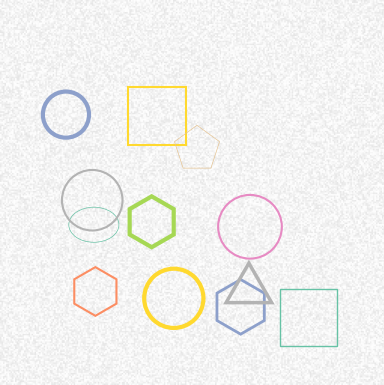[{"shape": "oval", "thickness": 0.5, "radius": 0.33, "center": [0.244, 0.416]}, {"shape": "square", "thickness": 1, "radius": 0.37, "center": [0.802, 0.175]}, {"shape": "hexagon", "thickness": 1.5, "radius": 0.32, "center": [0.248, 0.243]}, {"shape": "circle", "thickness": 3, "radius": 0.3, "center": [0.171, 0.702]}, {"shape": "hexagon", "thickness": 2, "radius": 0.36, "center": [0.625, 0.203]}, {"shape": "circle", "thickness": 1.5, "radius": 0.41, "center": [0.649, 0.411]}, {"shape": "hexagon", "thickness": 3, "radius": 0.33, "center": [0.394, 0.424]}, {"shape": "circle", "thickness": 3, "radius": 0.38, "center": [0.451, 0.225]}, {"shape": "square", "thickness": 1.5, "radius": 0.38, "center": [0.408, 0.698]}, {"shape": "pentagon", "thickness": 0.5, "radius": 0.31, "center": [0.512, 0.613]}, {"shape": "triangle", "thickness": 2.5, "radius": 0.34, "center": [0.646, 0.248]}, {"shape": "circle", "thickness": 1.5, "radius": 0.39, "center": [0.24, 0.48]}]